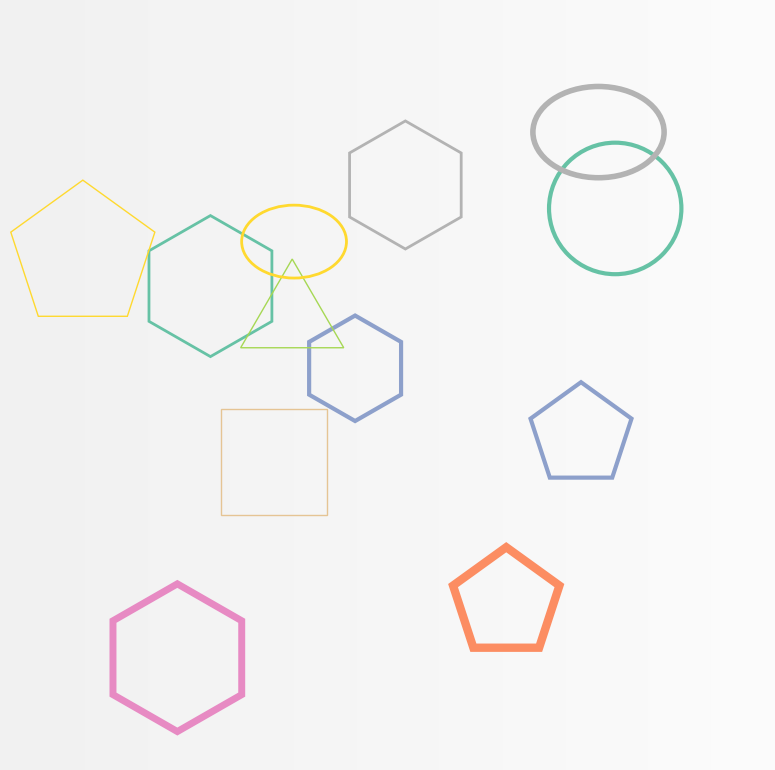[{"shape": "circle", "thickness": 1.5, "radius": 0.43, "center": [0.794, 0.729]}, {"shape": "hexagon", "thickness": 1, "radius": 0.46, "center": [0.272, 0.628]}, {"shape": "pentagon", "thickness": 3, "radius": 0.36, "center": [0.653, 0.217]}, {"shape": "pentagon", "thickness": 1.5, "radius": 0.34, "center": [0.75, 0.435]}, {"shape": "hexagon", "thickness": 1.5, "radius": 0.34, "center": [0.458, 0.522]}, {"shape": "hexagon", "thickness": 2.5, "radius": 0.48, "center": [0.229, 0.146]}, {"shape": "triangle", "thickness": 0.5, "radius": 0.38, "center": [0.377, 0.587]}, {"shape": "oval", "thickness": 1, "radius": 0.34, "center": [0.379, 0.686]}, {"shape": "pentagon", "thickness": 0.5, "radius": 0.49, "center": [0.107, 0.668]}, {"shape": "square", "thickness": 0.5, "radius": 0.34, "center": [0.354, 0.4]}, {"shape": "oval", "thickness": 2, "radius": 0.42, "center": [0.772, 0.828]}, {"shape": "hexagon", "thickness": 1, "radius": 0.42, "center": [0.523, 0.76]}]